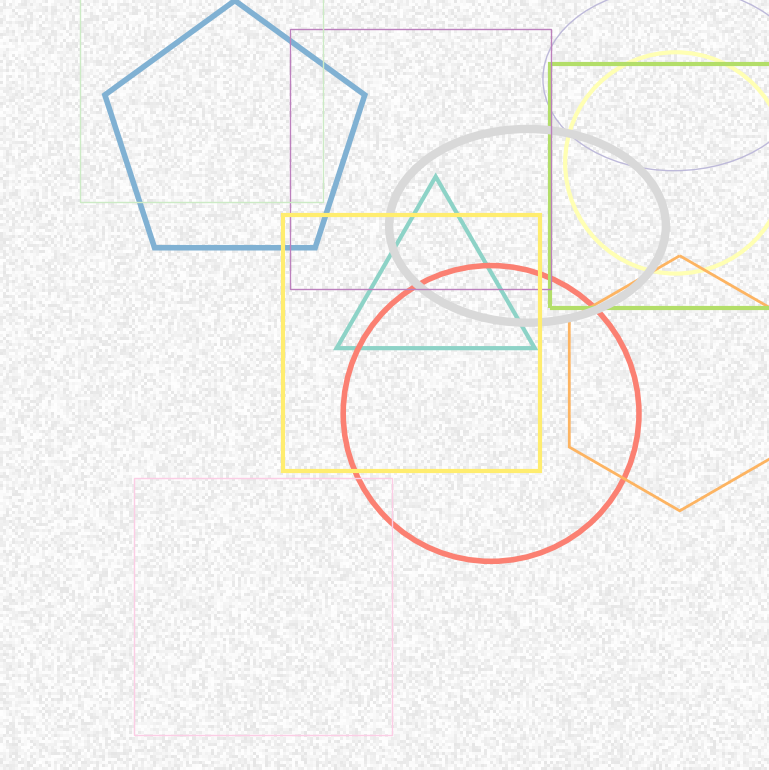[{"shape": "triangle", "thickness": 1.5, "radius": 0.74, "center": [0.566, 0.622]}, {"shape": "circle", "thickness": 1.5, "radius": 0.72, "center": [0.878, 0.788]}, {"shape": "oval", "thickness": 0.5, "radius": 0.85, "center": [0.875, 0.897]}, {"shape": "circle", "thickness": 2, "radius": 0.96, "center": [0.638, 0.463]}, {"shape": "pentagon", "thickness": 2, "radius": 0.89, "center": [0.305, 0.822]}, {"shape": "hexagon", "thickness": 1, "radius": 0.83, "center": [0.883, 0.502]}, {"shape": "square", "thickness": 1.5, "radius": 0.79, "center": [0.872, 0.758]}, {"shape": "square", "thickness": 0.5, "radius": 0.84, "center": [0.342, 0.212]}, {"shape": "oval", "thickness": 3, "radius": 0.9, "center": [0.685, 0.707]}, {"shape": "square", "thickness": 0.5, "radius": 0.85, "center": [0.546, 0.793]}, {"shape": "square", "thickness": 0.5, "radius": 0.79, "center": [0.261, 0.896]}, {"shape": "square", "thickness": 1.5, "radius": 0.83, "center": [0.535, 0.555]}]